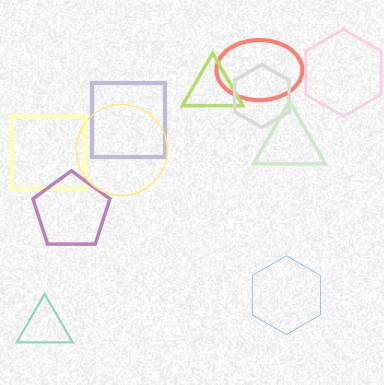[{"shape": "triangle", "thickness": 1.5, "radius": 0.42, "center": [0.116, 0.153]}, {"shape": "square", "thickness": 3, "radius": 0.47, "center": [0.125, 0.603]}, {"shape": "square", "thickness": 3, "radius": 0.48, "center": [0.334, 0.689]}, {"shape": "oval", "thickness": 3, "radius": 0.56, "center": [0.674, 0.818]}, {"shape": "hexagon", "thickness": 0.5, "radius": 0.51, "center": [0.744, 0.233]}, {"shape": "triangle", "thickness": 2.5, "radius": 0.45, "center": [0.552, 0.771]}, {"shape": "hexagon", "thickness": 2, "radius": 0.56, "center": [0.892, 0.811]}, {"shape": "hexagon", "thickness": 2.5, "radius": 0.41, "center": [0.68, 0.751]}, {"shape": "pentagon", "thickness": 2.5, "radius": 0.53, "center": [0.185, 0.451]}, {"shape": "triangle", "thickness": 2.5, "radius": 0.54, "center": [0.752, 0.628]}, {"shape": "circle", "thickness": 1, "radius": 0.59, "center": [0.316, 0.61]}]